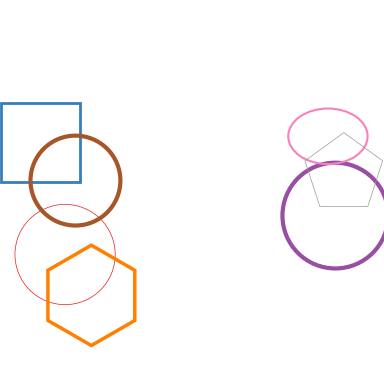[{"shape": "circle", "thickness": 0.5, "radius": 0.65, "center": [0.169, 0.339]}, {"shape": "square", "thickness": 2, "radius": 0.51, "center": [0.106, 0.631]}, {"shape": "circle", "thickness": 3, "radius": 0.69, "center": [0.871, 0.44]}, {"shape": "hexagon", "thickness": 2.5, "radius": 0.65, "center": [0.237, 0.233]}, {"shape": "circle", "thickness": 3, "radius": 0.58, "center": [0.196, 0.531]}, {"shape": "oval", "thickness": 1.5, "radius": 0.52, "center": [0.852, 0.646]}, {"shape": "pentagon", "thickness": 0.5, "radius": 0.53, "center": [0.893, 0.549]}]